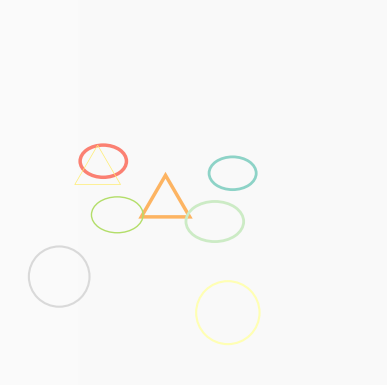[{"shape": "oval", "thickness": 2, "radius": 0.3, "center": [0.6, 0.55]}, {"shape": "circle", "thickness": 1.5, "radius": 0.41, "center": [0.588, 0.188]}, {"shape": "oval", "thickness": 2.5, "radius": 0.3, "center": [0.267, 0.581]}, {"shape": "triangle", "thickness": 2.5, "radius": 0.36, "center": [0.427, 0.473]}, {"shape": "oval", "thickness": 1, "radius": 0.33, "center": [0.303, 0.442]}, {"shape": "circle", "thickness": 1.5, "radius": 0.39, "center": [0.153, 0.282]}, {"shape": "oval", "thickness": 2, "radius": 0.37, "center": [0.554, 0.425]}, {"shape": "triangle", "thickness": 0.5, "radius": 0.34, "center": [0.252, 0.555]}]